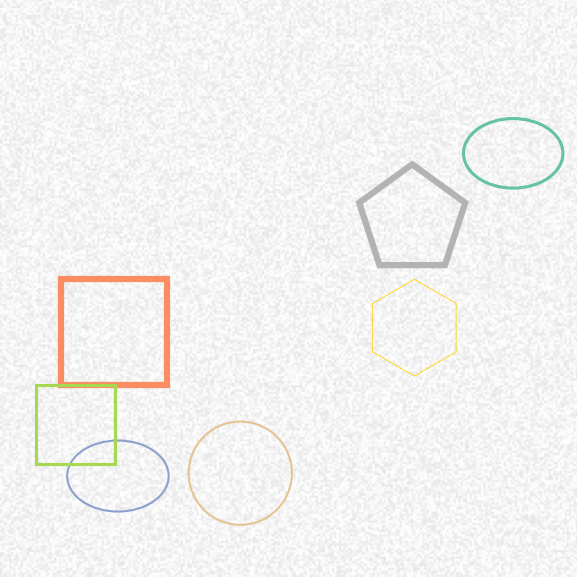[{"shape": "oval", "thickness": 1.5, "radius": 0.43, "center": [0.889, 0.734]}, {"shape": "square", "thickness": 3, "radius": 0.46, "center": [0.198, 0.425]}, {"shape": "oval", "thickness": 1, "radius": 0.44, "center": [0.204, 0.175]}, {"shape": "square", "thickness": 1.5, "radius": 0.34, "center": [0.131, 0.264]}, {"shape": "hexagon", "thickness": 0.5, "radius": 0.42, "center": [0.717, 0.432]}, {"shape": "circle", "thickness": 1, "radius": 0.45, "center": [0.416, 0.18]}, {"shape": "pentagon", "thickness": 3, "radius": 0.48, "center": [0.714, 0.618]}]